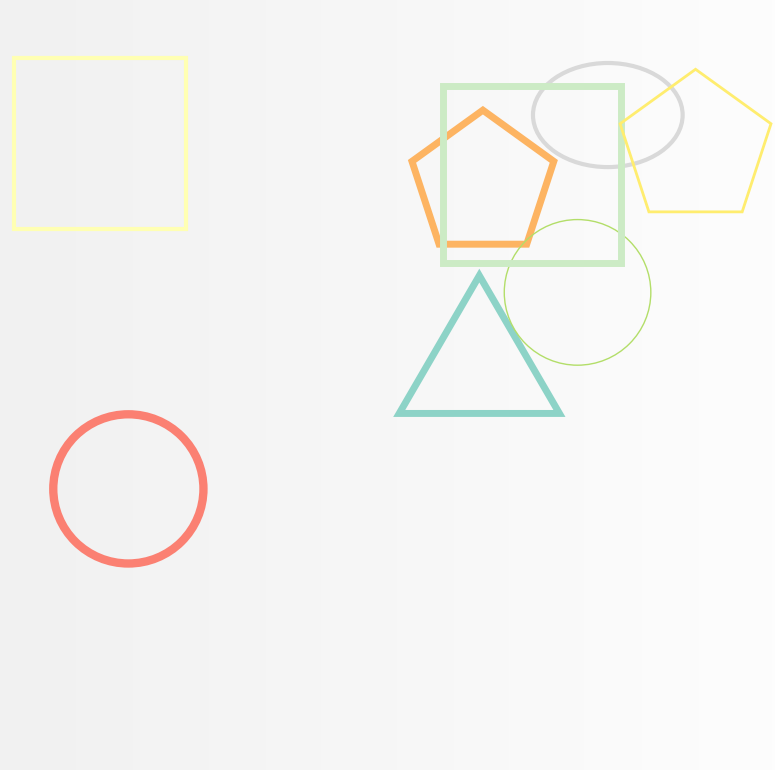[{"shape": "triangle", "thickness": 2.5, "radius": 0.6, "center": [0.618, 0.523]}, {"shape": "square", "thickness": 1.5, "radius": 0.56, "center": [0.129, 0.814]}, {"shape": "circle", "thickness": 3, "radius": 0.48, "center": [0.166, 0.365]}, {"shape": "pentagon", "thickness": 2.5, "radius": 0.48, "center": [0.623, 0.761]}, {"shape": "circle", "thickness": 0.5, "radius": 0.47, "center": [0.745, 0.62]}, {"shape": "oval", "thickness": 1.5, "radius": 0.48, "center": [0.784, 0.851]}, {"shape": "square", "thickness": 2.5, "radius": 0.57, "center": [0.686, 0.774]}, {"shape": "pentagon", "thickness": 1, "radius": 0.51, "center": [0.897, 0.808]}]